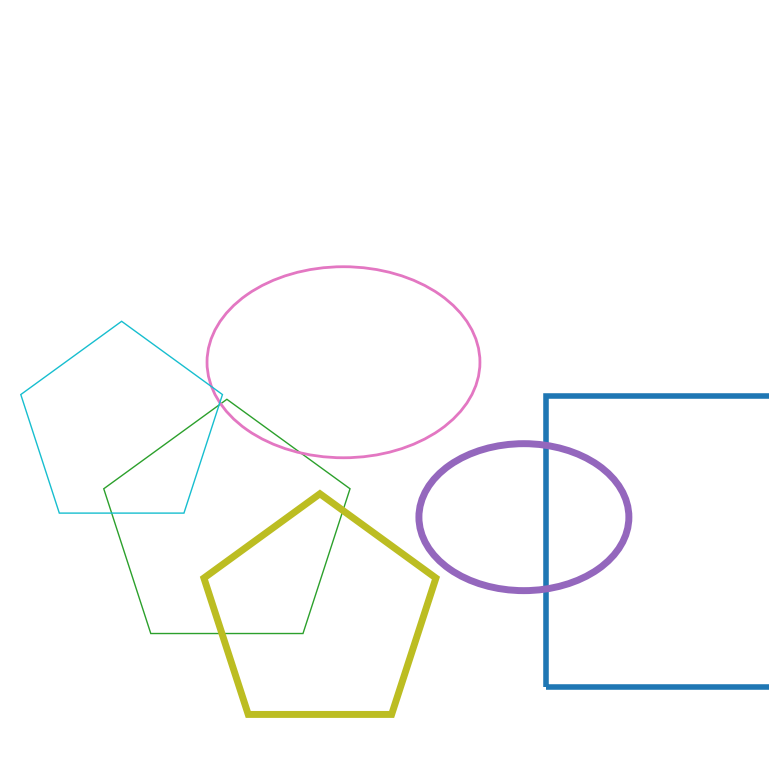[{"shape": "square", "thickness": 2, "radius": 0.94, "center": [0.898, 0.296]}, {"shape": "pentagon", "thickness": 0.5, "radius": 0.84, "center": [0.295, 0.313]}, {"shape": "oval", "thickness": 2.5, "radius": 0.68, "center": [0.68, 0.328]}, {"shape": "oval", "thickness": 1, "radius": 0.89, "center": [0.446, 0.53]}, {"shape": "pentagon", "thickness": 2.5, "radius": 0.79, "center": [0.415, 0.2]}, {"shape": "pentagon", "thickness": 0.5, "radius": 0.69, "center": [0.158, 0.445]}]